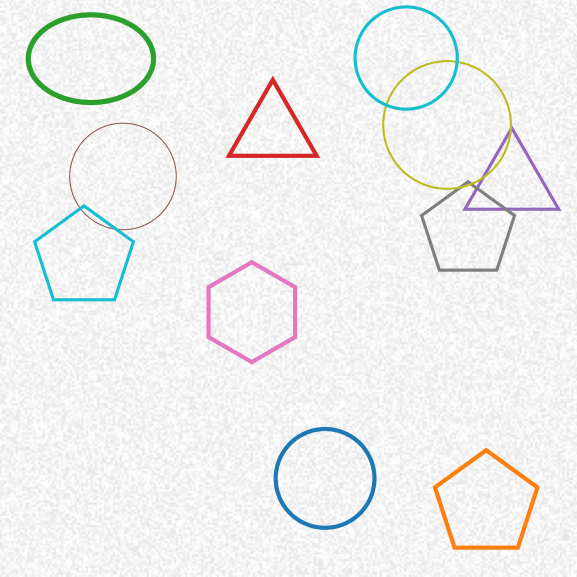[{"shape": "circle", "thickness": 2, "radius": 0.43, "center": [0.563, 0.171]}, {"shape": "pentagon", "thickness": 2, "radius": 0.47, "center": [0.842, 0.126]}, {"shape": "oval", "thickness": 2.5, "radius": 0.54, "center": [0.157, 0.898]}, {"shape": "triangle", "thickness": 2, "radius": 0.44, "center": [0.472, 0.773]}, {"shape": "triangle", "thickness": 1.5, "radius": 0.47, "center": [0.886, 0.684]}, {"shape": "circle", "thickness": 0.5, "radius": 0.46, "center": [0.213, 0.694]}, {"shape": "hexagon", "thickness": 2, "radius": 0.43, "center": [0.436, 0.459]}, {"shape": "pentagon", "thickness": 1.5, "radius": 0.42, "center": [0.811, 0.6]}, {"shape": "circle", "thickness": 1, "radius": 0.55, "center": [0.774, 0.783]}, {"shape": "pentagon", "thickness": 1.5, "radius": 0.45, "center": [0.145, 0.553]}, {"shape": "circle", "thickness": 1.5, "radius": 0.44, "center": [0.703, 0.899]}]